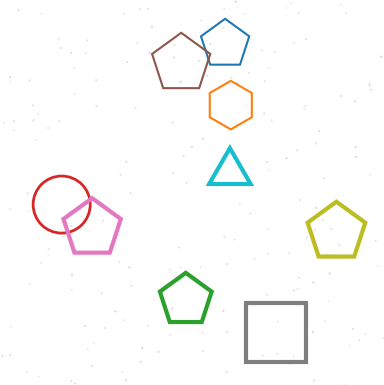[{"shape": "pentagon", "thickness": 1.5, "radius": 0.33, "center": [0.585, 0.885]}, {"shape": "hexagon", "thickness": 1.5, "radius": 0.32, "center": [0.599, 0.727]}, {"shape": "pentagon", "thickness": 3, "radius": 0.35, "center": [0.483, 0.221]}, {"shape": "circle", "thickness": 2, "radius": 0.37, "center": [0.16, 0.469]}, {"shape": "pentagon", "thickness": 1.5, "radius": 0.4, "center": [0.471, 0.835]}, {"shape": "pentagon", "thickness": 3, "radius": 0.39, "center": [0.239, 0.407]}, {"shape": "square", "thickness": 3, "radius": 0.39, "center": [0.716, 0.136]}, {"shape": "pentagon", "thickness": 3, "radius": 0.39, "center": [0.874, 0.397]}, {"shape": "triangle", "thickness": 3, "radius": 0.31, "center": [0.597, 0.553]}]